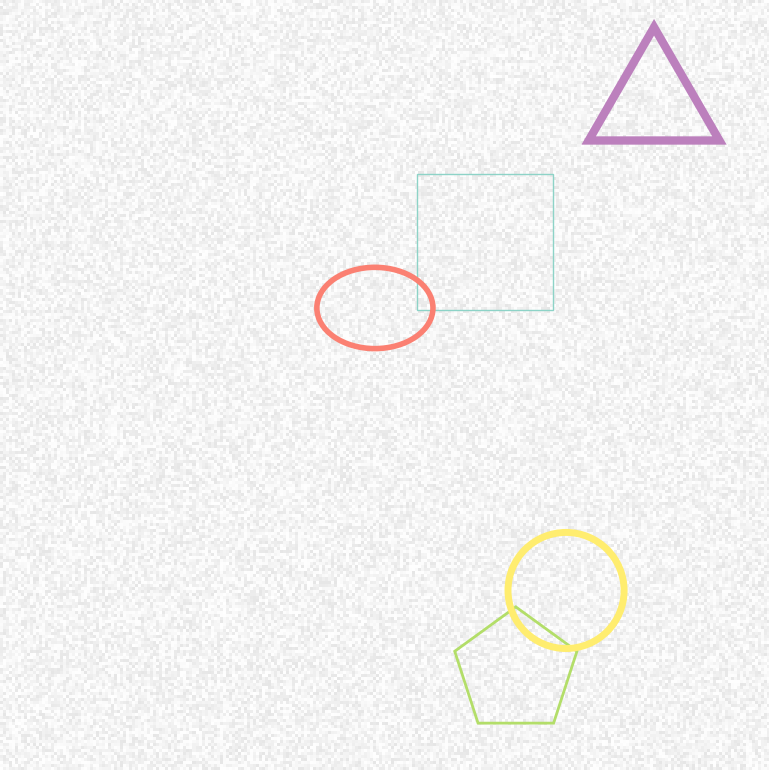[{"shape": "square", "thickness": 0.5, "radius": 0.44, "center": [0.63, 0.686]}, {"shape": "oval", "thickness": 2, "radius": 0.38, "center": [0.487, 0.6]}, {"shape": "pentagon", "thickness": 1, "radius": 0.42, "center": [0.67, 0.128]}, {"shape": "triangle", "thickness": 3, "radius": 0.49, "center": [0.849, 0.867]}, {"shape": "circle", "thickness": 2.5, "radius": 0.38, "center": [0.735, 0.233]}]